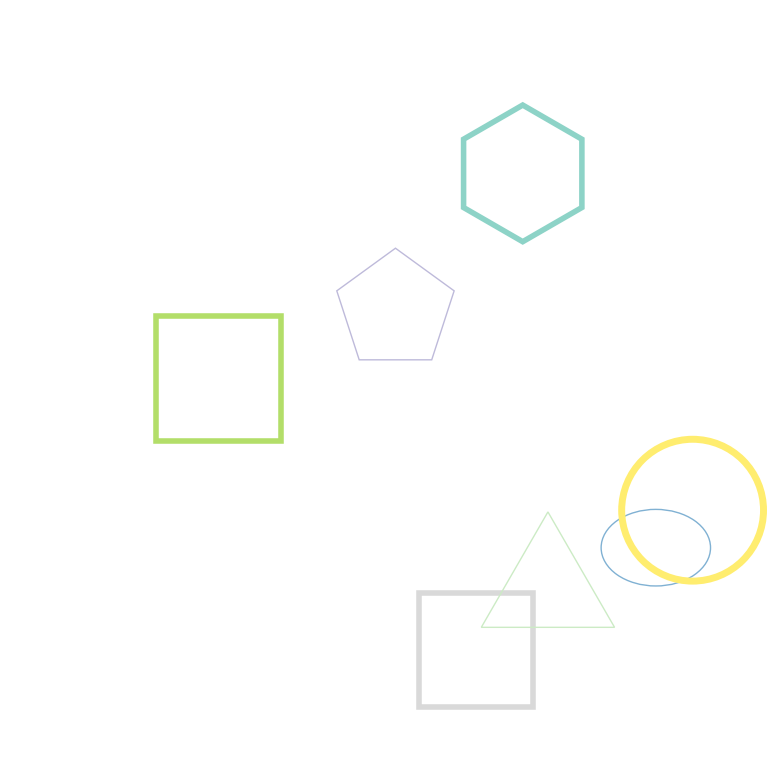[{"shape": "hexagon", "thickness": 2, "radius": 0.44, "center": [0.679, 0.775]}, {"shape": "pentagon", "thickness": 0.5, "radius": 0.4, "center": [0.514, 0.598]}, {"shape": "oval", "thickness": 0.5, "radius": 0.36, "center": [0.852, 0.289]}, {"shape": "square", "thickness": 2, "radius": 0.41, "center": [0.284, 0.509]}, {"shape": "square", "thickness": 2, "radius": 0.37, "center": [0.619, 0.156]}, {"shape": "triangle", "thickness": 0.5, "radius": 0.5, "center": [0.712, 0.235]}, {"shape": "circle", "thickness": 2.5, "radius": 0.46, "center": [0.899, 0.337]}]